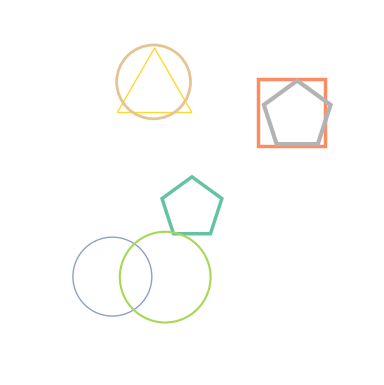[{"shape": "pentagon", "thickness": 2.5, "radius": 0.41, "center": [0.499, 0.459]}, {"shape": "square", "thickness": 2.5, "radius": 0.43, "center": [0.757, 0.707]}, {"shape": "circle", "thickness": 1, "radius": 0.51, "center": [0.292, 0.282]}, {"shape": "circle", "thickness": 1.5, "radius": 0.59, "center": [0.429, 0.28]}, {"shape": "triangle", "thickness": 1, "radius": 0.56, "center": [0.401, 0.764]}, {"shape": "circle", "thickness": 2, "radius": 0.48, "center": [0.399, 0.787]}, {"shape": "pentagon", "thickness": 3, "radius": 0.46, "center": [0.772, 0.7]}]